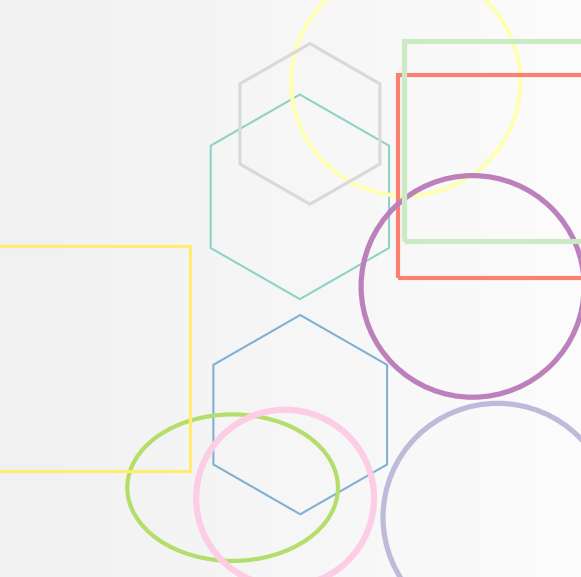[{"shape": "hexagon", "thickness": 1, "radius": 0.89, "center": [0.516, 0.658]}, {"shape": "circle", "thickness": 2, "radius": 0.99, "center": [0.698, 0.857]}, {"shape": "circle", "thickness": 2.5, "radius": 0.99, "center": [0.856, 0.103]}, {"shape": "square", "thickness": 2, "radius": 0.88, "center": [0.859, 0.693]}, {"shape": "hexagon", "thickness": 1, "radius": 0.86, "center": [0.517, 0.281]}, {"shape": "oval", "thickness": 2, "radius": 0.91, "center": [0.4, 0.155]}, {"shape": "circle", "thickness": 3, "radius": 0.77, "center": [0.491, 0.137]}, {"shape": "hexagon", "thickness": 1.5, "radius": 0.69, "center": [0.533, 0.785]}, {"shape": "circle", "thickness": 2.5, "radius": 0.96, "center": [0.813, 0.503]}, {"shape": "square", "thickness": 2.5, "radius": 0.86, "center": [0.867, 0.755]}, {"shape": "square", "thickness": 1.5, "radius": 0.97, "center": [0.132, 0.378]}]